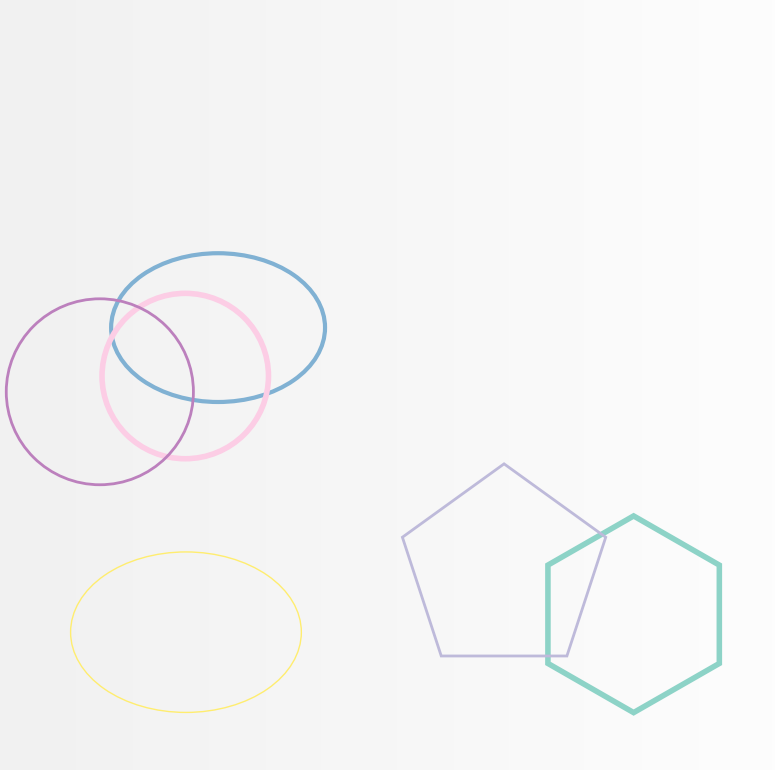[{"shape": "hexagon", "thickness": 2, "radius": 0.64, "center": [0.818, 0.202]}, {"shape": "pentagon", "thickness": 1, "radius": 0.69, "center": [0.65, 0.26]}, {"shape": "oval", "thickness": 1.5, "radius": 0.69, "center": [0.281, 0.575]}, {"shape": "circle", "thickness": 2, "radius": 0.54, "center": [0.239, 0.512]}, {"shape": "circle", "thickness": 1, "radius": 0.6, "center": [0.129, 0.491]}, {"shape": "oval", "thickness": 0.5, "radius": 0.74, "center": [0.24, 0.179]}]